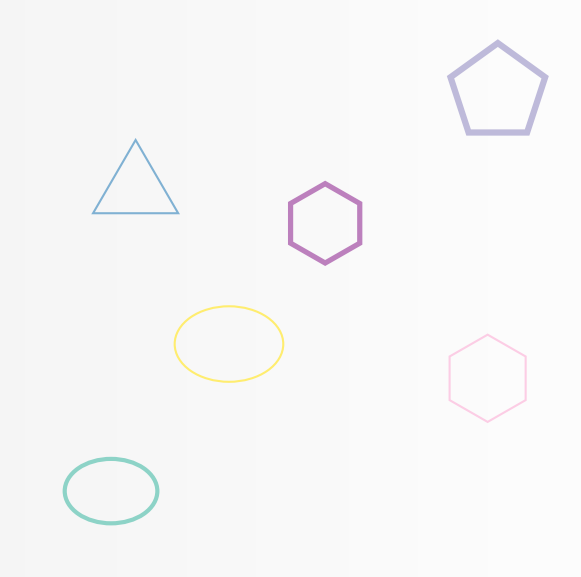[{"shape": "oval", "thickness": 2, "radius": 0.4, "center": [0.191, 0.149]}, {"shape": "pentagon", "thickness": 3, "radius": 0.43, "center": [0.856, 0.839]}, {"shape": "triangle", "thickness": 1, "radius": 0.42, "center": [0.233, 0.672]}, {"shape": "hexagon", "thickness": 1, "radius": 0.38, "center": [0.839, 0.344]}, {"shape": "hexagon", "thickness": 2.5, "radius": 0.34, "center": [0.559, 0.612]}, {"shape": "oval", "thickness": 1, "radius": 0.47, "center": [0.394, 0.403]}]